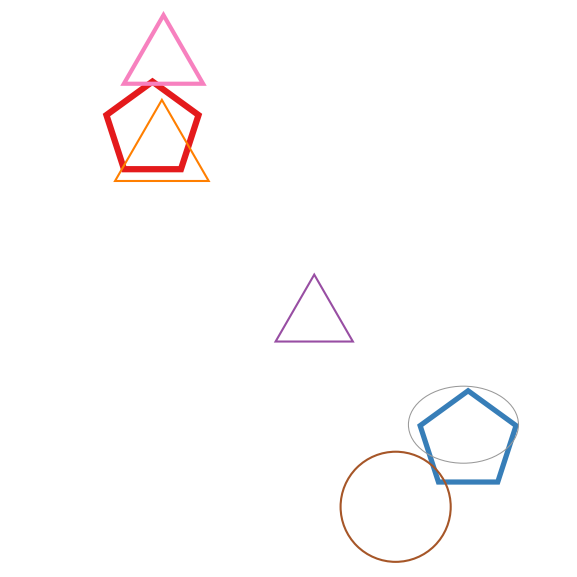[{"shape": "pentagon", "thickness": 3, "radius": 0.42, "center": [0.264, 0.774]}, {"shape": "pentagon", "thickness": 2.5, "radius": 0.44, "center": [0.811, 0.235]}, {"shape": "triangle", "thickness": 1, "radius": 0.39, "center": [0.544, 0.446]}, {"shape": "triangle", "thickness": 1, "radius": 0.47, "center": [0.28, 0.733]}, {"shape": "circle", "thickness": 1, "radius": 0.48, "center": [0.685, 0.122]}, {"shape": "triangle", "thickness": 2, "radius": 0.4, "center": [0.283, 0.894]}, {"shape": "oval", "thickness": 0.5, "radius": 0.48, "center": [0.803, 0.264]}]